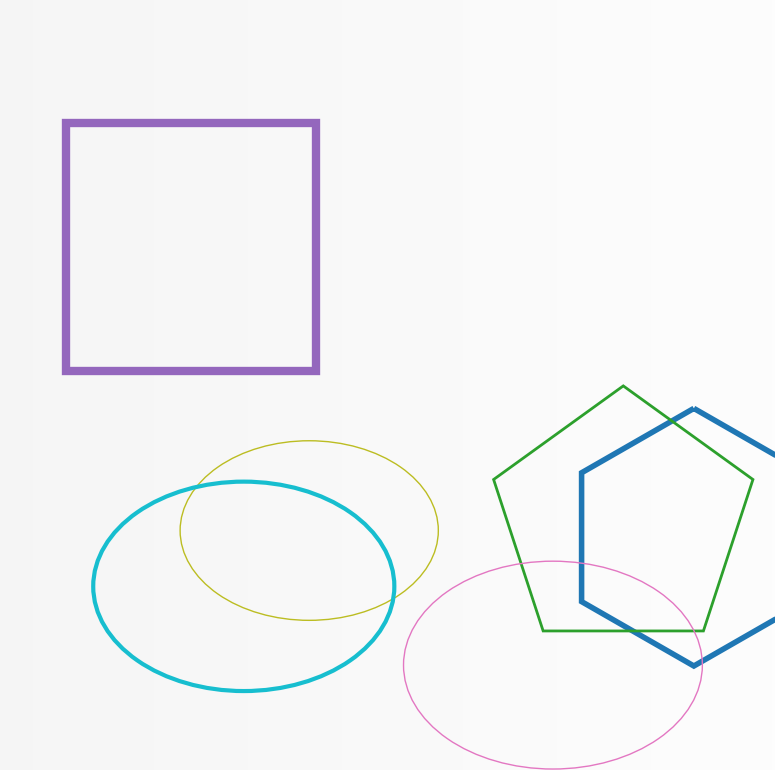[{"shape": "hexagon", "thickness": 2, "radius": 0.84, "center": [0.895, 0.302]}, {"shape": "pentagon", "thickness": 1, "radius": 0.88, "center": [0.804, 0.323]}, {"shape": "square", "thickness": 3, "radius": 0.81, "center": [0.246, 0.679]}, {"shape": "oval", "thickness": 0.5, "radius": 0.96, "center": [0.713, 0.136]}, {"shape": "oval", "thickness": 0.5, "radius": 0.83, "center": [0.399, 0.311]}, {"shape": "oval", "thickness": 1.5, "radius": 0.97, "center": [0.315, 0.239]}]